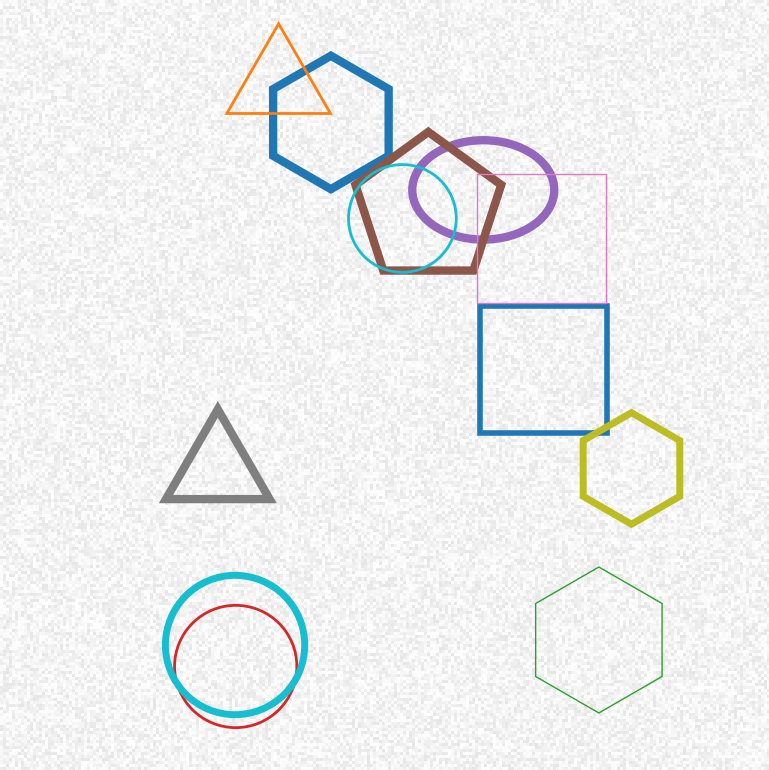[{"shape": "hexagon", "thickness": 3, "radius": 0.43, "center": [0.43, 0.841]}, {"shape": "square", "thickness": 2, "radius": 0.41, "center": [0.706, 0.52]}, {"shape": "triangle", "thickness": 1, "radius": 0.39, "center": [0.362, 0.891]}, {"shape": "hexagon", "thickness": 0.5, "radius": 0.47, "center": [0.778, 0.169]}, {"shape": "circle", "thickness": 1, "radius": 0.4, "center": [0.306, 0.134]}, {"shape": "oval", "thickness": 3, "radius": 0.46, "center": [0.628, 0.753]}, {"shape": "pentagon", "thickness": 3, "radius": 0.5, "center": [0.556, 0.729]}, {"shape": "square", "thickness": 0.5, "radius": 0.42, "center": [0.703, 0.691]}, {"shape": "triangle", "thickness": 3, "radius": 0.39, "center": [0.283, 0.391]}, {"shape": "hexagon", "thickness": 2.5, "radius": 0.36, "center": [0.82, 0.392]}, {"shape": "circle", "thickness": 1, "radius": 0.35, "center": [0.523, 0.716]}, {"shape": "circle", "thickness": 2.5, "radius": 0.45, "center": [0.305, 0.162]}]